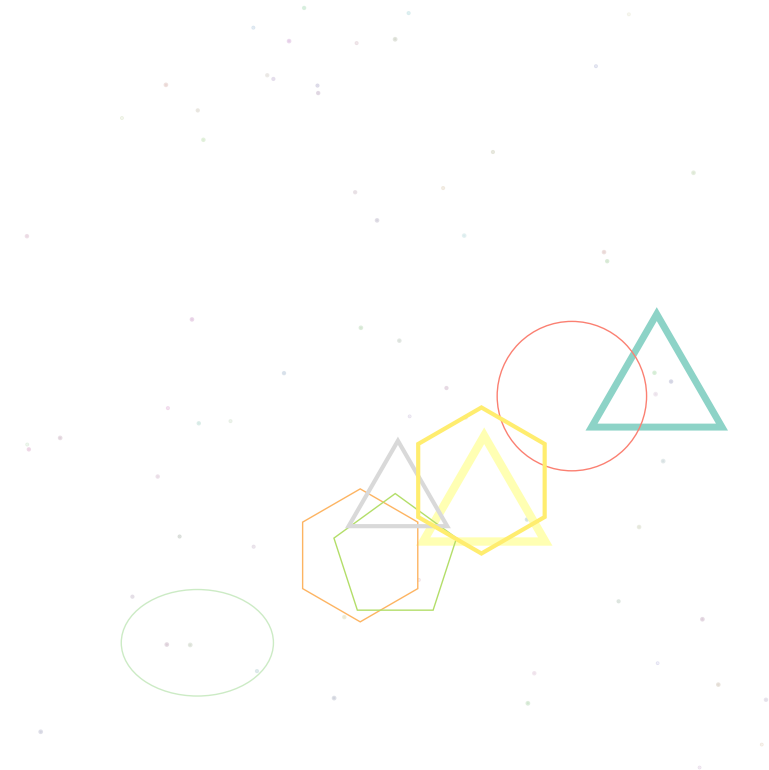[{"shape": "triangle", "thickness": 2.5, "radius": 0.49, "center": [0.853, 0.494]}, {"shape": "triangle", "thickness": 3, "radius": 0.46, "center": [0.629, 0.343]}, {"shape": "circle", "thickness": 0.5, "radius": 0.49, "center": [0.743, 0.486]}, {"shape": "hexagon", "thickness": 0.5, "radius": 0.43, "center": [0.468, 0.279]}, {"shape": "pentagon", "thickness": 0.5, "radius": 0.42, "center": [0.513, 0.275]}, {"shape": "triangle", "thickness": 1.5, "radius": 0.37, "center": [0.517, 0.354]}, {"shape": "oval", "thickness": 0.5, "radius": 0.49, "center": [0.256, 0.165]}, {"shape": "hexagon", "thickness": 1.5, "radius": 0.47, "center": [0.625, 0.376]}]